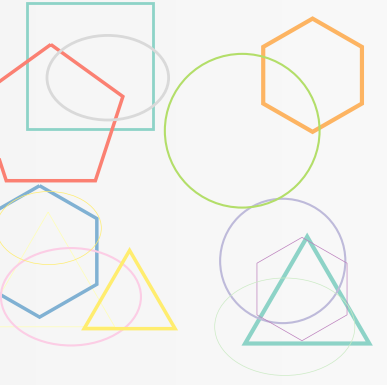[{"shape": "square", "thickness": 2, "radius": 0.82, "center": [0.233, 0.829]}, {"shape": "triangle", "thickness": 3, "radius": 0.92, "center": [0.793, 0.2]}, {"shape": "triangle", "thickness": 0.5, "radius": 0.99, "center": [0.124, 0.25]}, {"shape": "circle", "thickness": 1.5, "radius": 0.81, "center": [0.73, 0.322]}, {"shape": "pentagon", "thickness": 2.5, "radius": 0.98, "center": [0.131, 0.689]}, {"shape": "hexagon", "thickness": 2.5, "radius": 0.85, "center": [0.102, 0.347]}, {"shape": "hexagon", "thickness": 3, "radius": 0.74, "center": [0.807, 0.805]}, {"shape": "circle", "thickness": 1.5, "radius": 1.0, "center": [0.625, 0.66]}, {"shape": "oval", "thickness": 1.5, "radius": 0.9, "center": [0.183, 0.229]}, {"shape": "oval", "thickness": 2, "radius": 0.78, "center": [0.278, 0.798]}, {"shape": "hexagon", "thickness": 0.5, "radius": 0.67, "center": [0.779, 0.249]}, {"shape": "oval", "thickness": 0.5, "radius": 0.9, "center": [0.735, 0.151]}, {"shape": "oval", "thickness": 0.5, "radius": 0.68, "center": [0.126, 0.408]}, {"shape": "triangle", "thickness": 2.5, "radius": 0.68, "center": [0.334, 0.214]}]